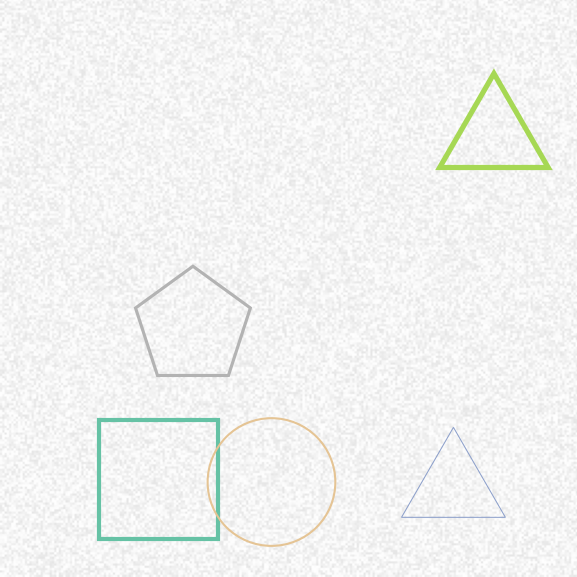[{"shape": "square", "thickness": 2, "radius": 0.52, "center": [0.275, 0.169]}, {"shape": "triangle", "thickness": 0.5, "radius": 0.52, "center": [0.785, 0.155]}, {"shape": "triangle", "thickness": 2.5, "radius": 0.54, "center": [0.855, 0.763]}, {"shape": "circle", "thickness": 1, "radius": 0.55, "center": [0.47, 0.164]}, {"shape": "pentagon", "thickness": 1.5, "radius": 0.52, "center": [0.334, 0.434]}]